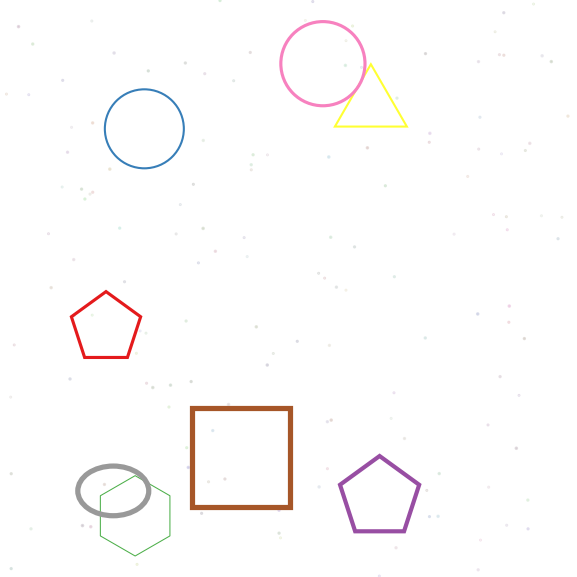[{"shape": "pentagon", "thickness": 1.5, "radius": 0.32, "center": [0.184, 0.431]}, {"shape": "circle", "thickness": 1, "radius": 0.34, "center": [0.25, 0.776]}, {"shape": "hexagon", "thickness": 0.5, "radius": 0.35, "center": [0.234, 0.106]}, {"shape": "pentagon", "thickness": 2, "radius": 0.36, "center": [0.657, 0.137]}, {"shape": "triangle", "thickness": 1, "radius": 0.36, "center": [0.642, 0.816]}, {"shape": "square", "thickness": 2.5, "radius": 0.43, "center": [0.417, 0.207]}, {"shape": "circle", "thickness": 1.5, "radius": 0.36, "center": [0.559, 0.889]}, {"shape": "oval", "thickness": 2.5, "radius": 0.31, "center": [0.196, 0.149]}]